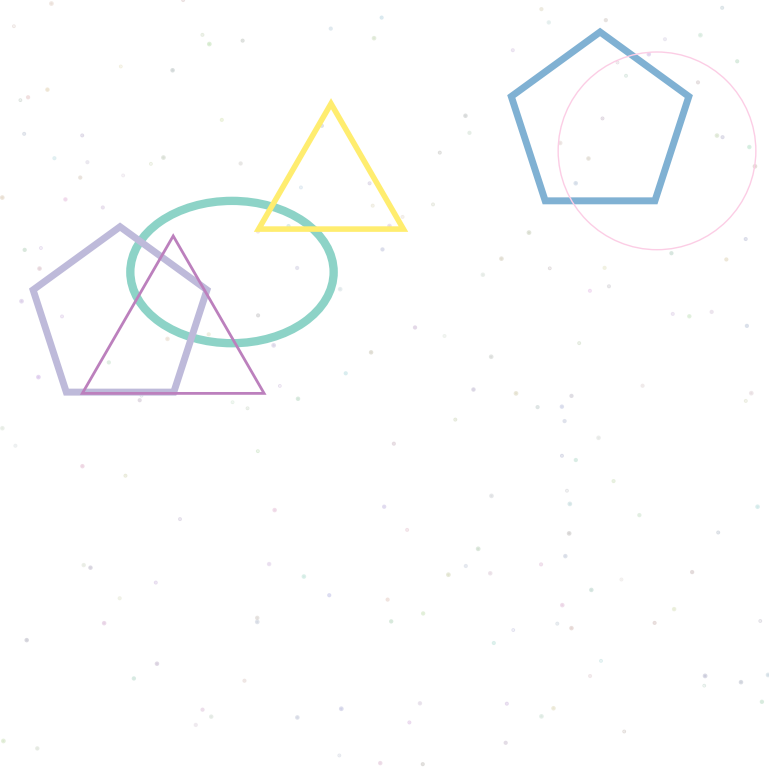[{"shape": "oval", "thickness": 3, "radius": 0.66, "center": [0.301, 0.647]}, {"shape": "pentagon", "thickness": 2.5, "radius": 0.59, "center": [0.156, 0.587]}, {"shape": "pentagon", "thickness": 2.5, "radius": 0.61, "center": [0.779, 0.837]}, {"shape": "circle", "thickness": 0.5, "radius": 0.64, "center": [0.853, 0.804]}, {"shape": "triangle", "thickness": 1, "radius": 0.68, "center": [0.225, 0.557]}, {"shape": "triangle", "thickness": 2, "radius": 0.54, "center": [0.43, 0.757]}]